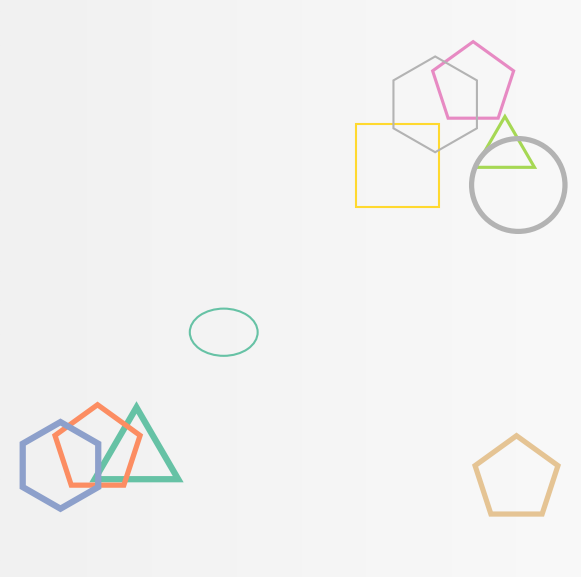[{"shape": "triangle", "thickness": 3, "radius": 0.41, "center": [0.235, 0.211]}, {"shape": "oval", "thickness": 1, "radius": 0.29, "center": [0.385, 0.424]}, {"shape": "pentagon", "thickness": 2.5, "radius": 0.38, "center": [0.168, 0.221]}, {"shape": "hexagon", "thickness": 3, "radius": 0.38, "center": [0.104, 0.193]}, {"shape": "pentagon", "thickness": 1.5, "radius": 0.37, "center": [0.814, 0.854]}, {"shape": "triangle", "thickness": 1.5, "radius": 0.29, "center": [0.869, 0.739]}, {"shape": "square", "thickness": 1, "radius": 0.36, "center": [0.684, 0.713]}, {"shape": "pentagon", "thickness": 2.5, "radius": 0.37, "center": [0.889, 0.17]}, {"shape": "hexagon", "thickness": 1, "radius": 0.41, "center": [0.749, 0.818]}, {"shape": "circle", "thickness": 2.5, "radius": 0.4, "center": [0.892, 0.679]}]